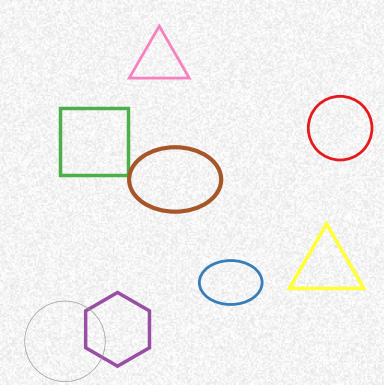[{"shape": "circle", "thickness": 2, "radius": 0.41, "center": [0.883, 0.667]}, {"shape": "oval", "thickness": 2, "radius": 0.41, "center": [0.599, 0.266]}, {"shape": "square", "thickness": 2.5, "radius": 0.44, "center": [0.244, 0.633]}, {"shape": "hexagon", "thickness": 2.5, "radius": 0.48, "center": [0.305, 0.145]}, {"shape": "triangle", "thickness": 2.5, "radius": 0.56, "center": [0.848, 0.307]}, {"shape": "oval", "thickness": 3, "radius": 0.6, "center": [0.455, 0.534]}, {"shape": "triangle", "thickness": 2, "radius": 0.45, "center": [0.414, 0.842]}, {"shape": "circle", "thickness": 0.5, "radius": 0.52, "center": [0.169, 0.113]}]